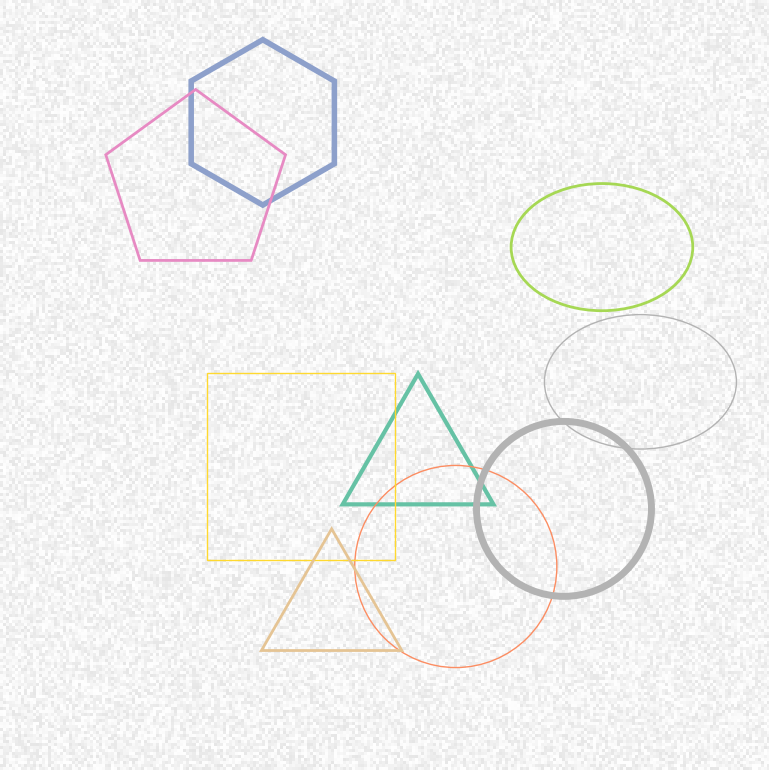[{"shape": "triangle", "thickness": 1.5, "radius": 0.57, "center": [0.543, 0.402]}, {"shape": "circle", "thickness": 0.5, "radius": 0.66, "center": [0.592, 0.264]}, {"shape": "hexagon", "thickness": 2, "radius": 0.54, "center": [0.341, 0.841]}, {"shape": "pentagon", "thickness": 1, "radius": 0.61, "center": [0.254, 0.761]}, {"shape": "oval", "thickness": 1, "radius": 0.59, "center": [0.782, 0.679]}, {"shape": "square", "thickness": 0.5, "radius": 0.61, "center": [0.391, 0.394]}, {"shape": "triangle", "thickness": 1, "radius": 0.53, "center": [0.431, 0.208]}, {"shape": "oval", "thickness": 0.5, "radius": 0.62, "center": [0.832, 0.504]}, {"shape": "circle", "thickness": 2.5, "radius": 0.57, "center": [0.732, 0.339]}]